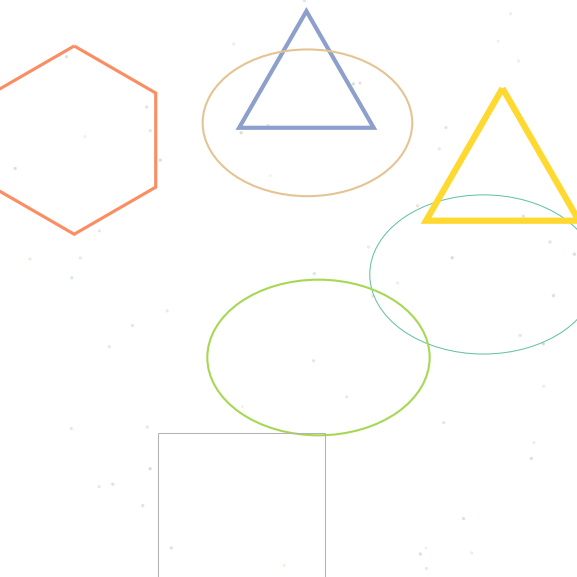[{"shape": "oval", "thickness": 0.5, "radius": 0.98, "center": [0.837, 0.524]}, {"shape": "hexagon", "thickness": 1.5, "radius": 0.81, "center": [0.128, 0.757]}, {"shape": "triangle", "thickness": 2, "radius": 0.67, "center": [0.531, 0.845]}, {"shape": "oval", "thickness": 1, "radius": 0.96, "center": [0.552, 0.38]}, {"shape": "triangle", "thickness": 3, "radius": 0.76, "center": [0.87, 0.693]}, {"shape": "oval", "thickness": 1, "radius": 0.91, "center": [0.532, 0.786]}, {"shape": "square", "thickness": 0.5, "radius": 0.72, "center": [0.418, 0.105]}]